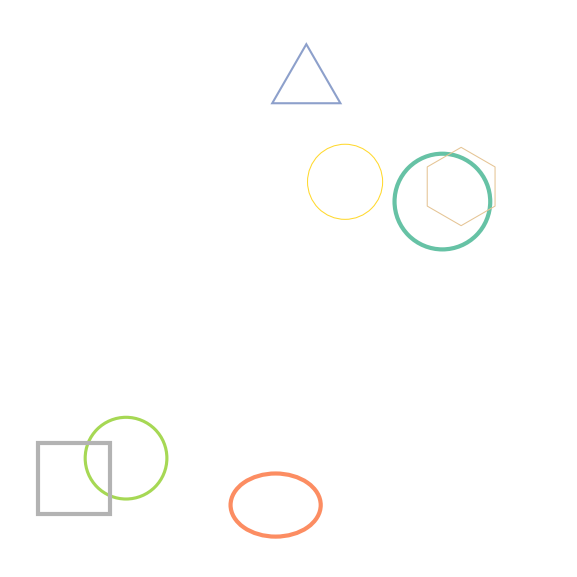[{"shape": "circle", "thickness": 2, "radius": 0.41, "center": [0.766, 0.65]}, {"shape": "oval", "thickness": 2, "radius": 0.39, "center": [0.477, 0.125]}, {"shape": "triangle", "thickness": 1, "radius": 0.34, "center": [0.53, 0.854]}, {"shape": "circle", "thickness": 1.5, "radius": 0.35, "center": [0.218, 0.206]}, {"shape": "circle", "thickness": 0.5, "radius": 0.33, "center": [0.598, 0.684]}, {"shape": "hexagon", "thickness": 0.5, "radius": 0.34, "center": [0.799, 0.676]}, {"shape": "square", "thickness": 2, "radius": 0.31, "center": [0.128, 0.17]}]